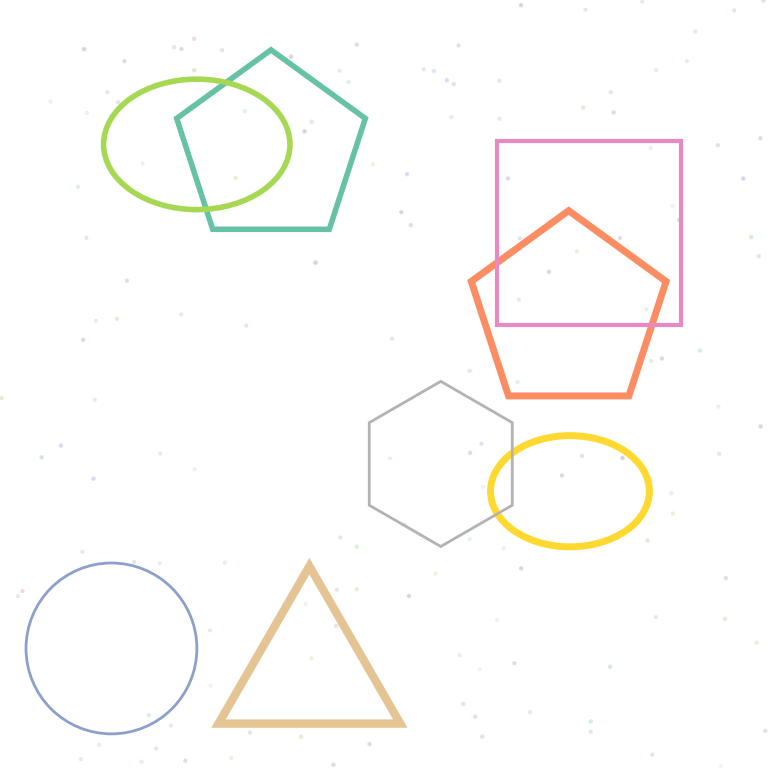[{"shape": "pentagon", "thickness": 2, "radius": 0.64, "center": [0.352, 0.806]}, {"shape": "pentagon", "thickness": 2.5, "radius": 0.66, "center": [0.739, 0.593]}, {"shape": "circle", "thickness": 1, "radius": 0.55, "center": [0.145, 0.158]}, {"shape": "square", "thickness": 1.5, "radius": 0.6, "center": [0.765, 0.697]}, {"shape": "oval", "thickness": 2, "radius": 0.61, "center": [0.256, 0.813]}, {"shape": "oval", "thickness": 2.5, "radius": 0.52, "center": [0.74, 0.362]}, {"shape": "triangle", "thickness": 3, "radius": 0.68, "center": [0.402, 0.128]}, {"shape": "hexagon", "thickness": 1, "radius": 0.54, "center": [0.572, 0.397]}]